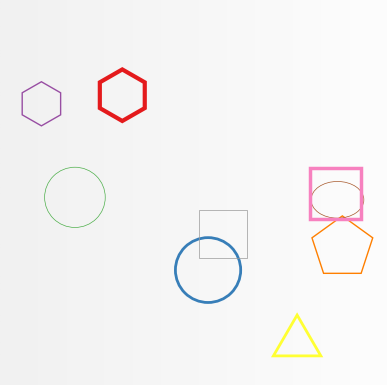[{"shape": "hexagon", "thickness": 3, "radius": 0.33, "center": [0.316, 0.753]}, {"shape": "circle", "thickness": 2, "radius": 0.42, "center": [0.537, 0.299]}, {"shape": "circle", "thickness": 0.5, "radius": 0.39, "center": [0.193, 0.487]}, {"shape": "hexagon", "thickness": 1, "radius": 0.29, "center": [0.107, 0.73]}, {"shape": "pentagon", "thickness": 1, "radius": 0.41, "center": [0.883, 0.357]}, {"shape": "triangle", "thickness": 2, "radius": 0.35, "center": [0.767, 0.111]}, {"shape": "oval", "thickness": 0.5, "radius": 0.34, "center": [0.871, 0.481]}, {"shape": "square", "thickness": 2.5, "radius": 0.33, "center": [0.866, 0.498]}, {"shape": "square", "thickness": 0.5, "radius": 0.31, "center": [0.575, 0.393]}]